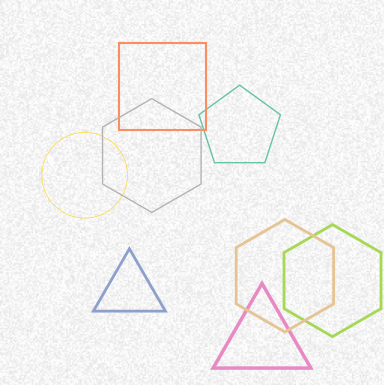[{"shape": "pentagon", "thickness": 1, "radius": 0.56, "center": [0.623, 0.668]}, {"shape": "square", "thickness": 1.5, "radius": 0.57, "center": [0.422, 0.776]}, {"shape": "triangle", "thickness": 2, "radius": 0.54, "center": [0.336, 0.246]}, {"shape": "triangle", "thickness": 2.5, "radius": 0.73, "center": [0.68, 0.117]}, {"shape": "hexagon", "thickness": 2, "radius": 0.73, "center": [0.864, 0.271]}, {"shape": "circle", "thickness": 0.5, "radius": 0.56, "center": [0.22, 0.545]}, {"shape": "hexagon", "thickness": 2, "radius": 0.73, "center": [0.74, 0.284]}, {"shape": "hexagon", "thickness": 1, "radius": 0.74, "center": [0.394, 0.596]}]